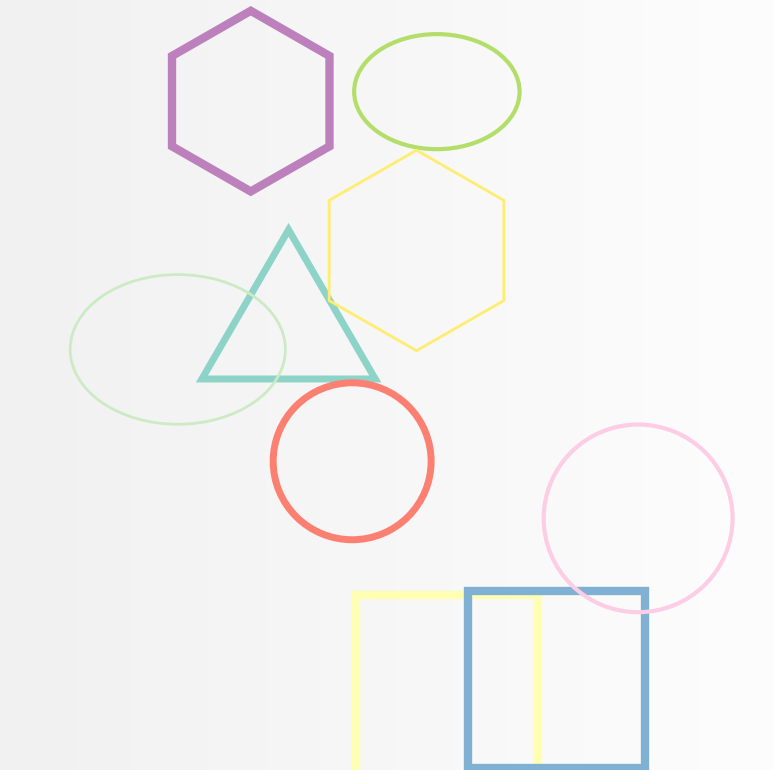[{"shape": "triangle", "thickness": 2.5, "radius": 0.65, "center": [0.372, 0.572]}, {"shape": "square", "thickness": 3, "radius": 0.58, "center": [0.577, 0.111]}, {"shape": "circle", "thickness": 2.5, "radius": 0.51, "center": [0.454, 0.401]}, {"shape": "square", "thickness": 3, "radius": 0.57, "center": [0.718, 0.117]}, {"shape": "oval", "thickness": 1.5, "radius": 0.53, "center": [0.564, 0.881]}, {"shape": "circle", "thickness": 1.5, "radius": 0.61, "center": [0.823, 0.327]}, {"shape": "hexagon", "thickness": 3, "radius": 0.59, "center": [0.324, 0.869]}, {"shape": "oval", "thickness": 1, "radius": 0.69, "center": [0.229, 0.546]}, {"shape": "hexagon", "thickness": 1, "radius": 0.65, "center": [0.537, 0.675]}]